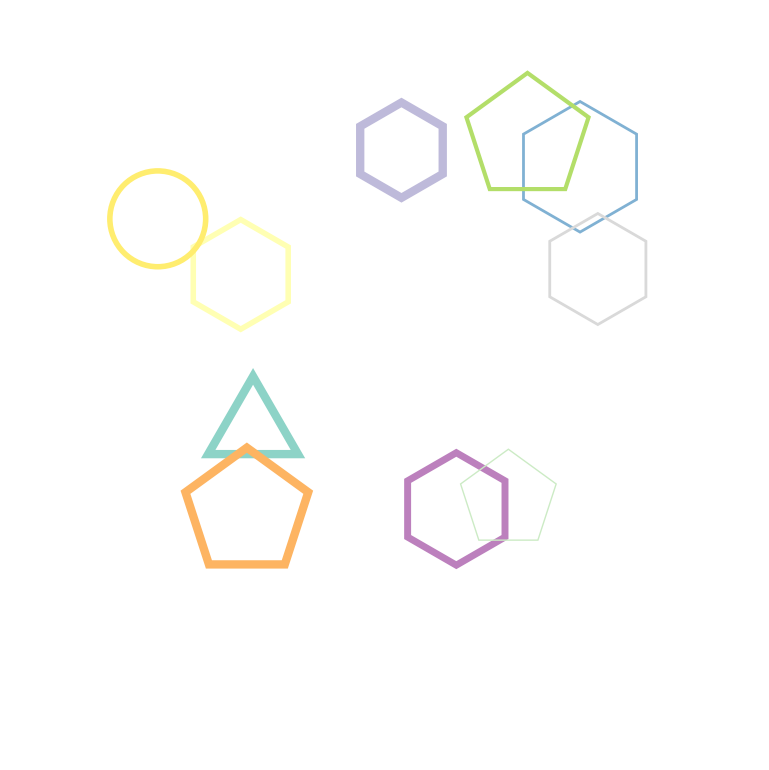[{"shape": "triangle", "thickness": 3, "radius": 0.34, "center": [0.329, 0.444]}, {"shape": "hexagon", "thickness": 2, "radius": 0.36, "center": [0.313, 0.644]}, {"shape": "hexagon", "thickness": 3, "radius": 0.31, "center": [0.521, 0.805]}, {"shape": "hexagon", "thickness": 1, "radius": 0.42, "center": [0.753, 0.783]}, {"shape": "pentagon", "thickness": 3, "radius": 0.42, "center": [0.321, 0.335]}, {"shape": "pentagon", "thickness": 1.5, "radius": 0.42, "center": [0.685, 0.822]}, {"shape": "hexagon", "thickness": 1, "radius": 0.36, "center": [0.776, 0.651]}, {"shape": "hexagon", "thickness": 2.5, "radius": 0.37, "center": [0.593, 0.339]}, {"shape": "pentagon", "thickness": 0.5, "radius": 0.33, "center": [0.66, 0.351]}, {"shape": "circle", "thickness": 2, "radius": 0.31, "center": [0.205, 0.716]}]